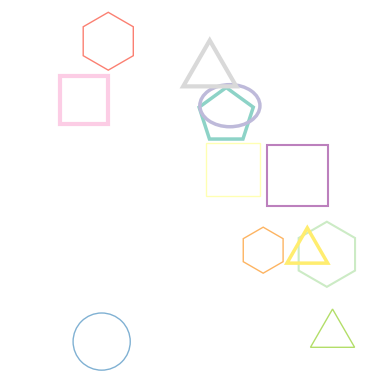[{"shape": "pentagon", "thickness": 2.5, "radius": 0.37, "center": [0.588, 0.699]}, {"shape": "square", "thickness": 1, "radius": 0.35, "center": [0.605, 0.56]}, {"shape": "oval", "thickness": 2.5, "radius": 0.39, "center": [0.597, 0.725]}, {"shape": "hexagon", "thickness": 1, "radius": 0.38, "center": [0.281, 0.893]}, {"shape": "circle", "thickness": 1, "radius": 0.37, "center": [0.264, 0.113]}, {"shape": "hexagon", "thickness": 1, "radius": 0.3, "center": [0.684, 0.35]}, {"shape": "triangle", "thickness": 1, "radius": 0.33, "center": [0.864, 0.131]}, {"shape": "square", "thickness": 3, "radius": 0.31, "center": [0.219, 0.741]}, {"shape": "triangle", "thickness": 3, "radius": 0.4, "center": [0.545, 0.815]}, {"shape": "square", "thickness": 1.5, "radius": 0.4, "center": [0.773, 0.544]}, {"shape": "hexagon", "thickness": 1.5, "radius": 0.42, "center": [0.849, 0.34]}, {"shape": "triangle", "thickness": 2.5, "radius": 0.31, "center": [0.798, 0.347]}]